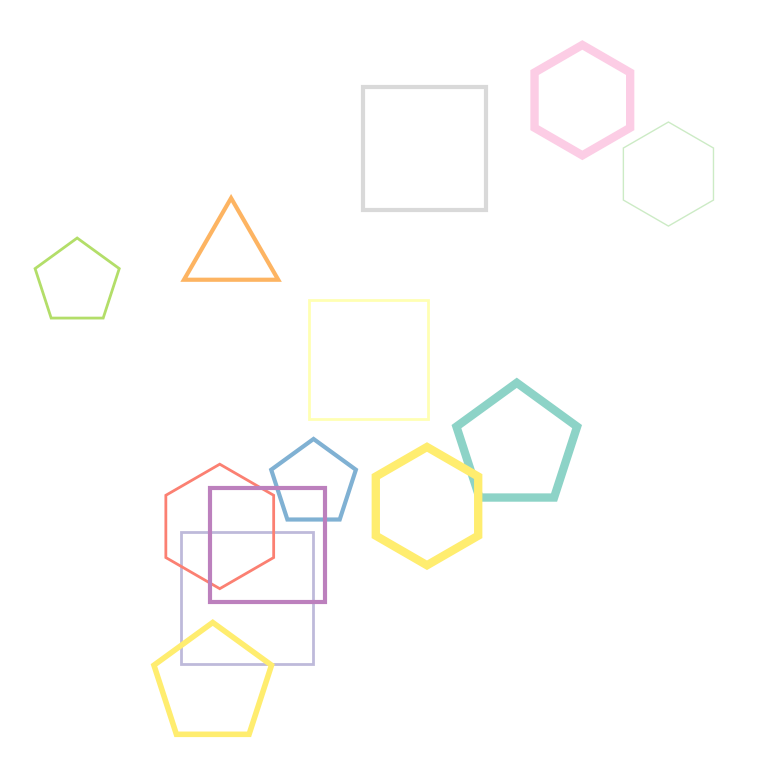[{"shape": "pentagon", "thickness": 3, "radius": 0.41, "center": [0.671, 0.42]}, {"shape": "square", "thickness": 1, "radius": 0.39, "center": [0.479, 0.533]}, {"shape": "square", "thickness": 1, "radius": 0.43, "center": [0.321, 0.223]}, {"shape": "hexagon", "thickness": 1, "radius": 0.4, "center": [0.285, 0.316]}, {"shape": "pentagon", "thickness": 1.5, "radius": 0.29, "center": [0.407, 0.372]}, {"shape": "triangle", "thickness": 1.5, "radius": 0.35, "center": [0.3, 0.672]}, {"shape": "pentagon", "thickness": 1, "radius": 0.29, "center": [0.1, 0.633]}, {"shape": "hexagon", "thickness": 3, "radius": 0.36, "center": [0.756, 0.87]}, {"shape": "square", "thickness": 1.5, "radius": 0.4, "center": [0.551, 0.807]}, {"shape": "square", "thickness": 1.5, "radius": 0.37, "center": [0.347, 0.292]}, {"shape": "hexagon", "thickness": 0.5, "radius": 0.34, "center": [0.868, 0.774]}, {"shape": "pentagon", "thickness": 2, "radius": 0.4, "center": [0.276, 0.111]}, {"shape": "hexagon", "thickness": 3, "radius": 0.38, "center": [0.555, 0.343]}]